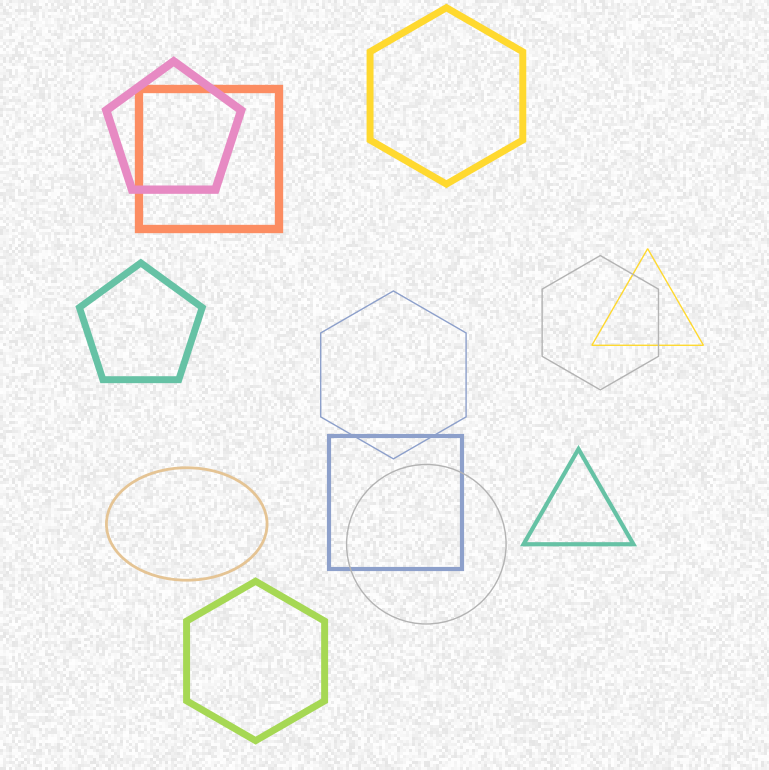[{"shape": "pentagon", "thickness": 2.5, "radius": 0.42, "center": [0.183, 0.575]}, {"shape": "triangle", "thickness": 1.5, "radius": 0.41, "center": [0.751, 0.334]}, {"shape": "square", "thickness": 3, "radius": 0.46, "center": [0.272, 0.794]}, {"shape": "square", "thickness": 1.5, "radius": 0.43, "center": [0.514, 0.348]}, {"shape": "hexagon", "thickness": 0.5, "radius": 0.55, "center": [0.511, 0.513]}, {"shape": "pentagon", "thickness": 3, "radius": 0.46, "center": [0.226, 0.828]}, {"shape": "hexagon", "thickness": 2.5, "radius": 0.52, "center": [0.332, 0.142]}, {"shape": "triangle", "thickness": 0.5, "radius": 0.42, "center": [0.841, 0.593]}, {"shape": "hexagon", "thickness": 2.5, "radius": 0.57, "center": [0.58, 0.875]}, {"shape": "oval", "thickness": 1, "radius": 0.52, "center": [0.243, 0.32]}, {"shape": "circle", "thickness": 0.5, "radius": 0.52, "center": [0.554, 0.293]}, {"shape": "hexagon", "thickness": 0.5, "radius": 0.44, "center": [0.78, 0.581]}]